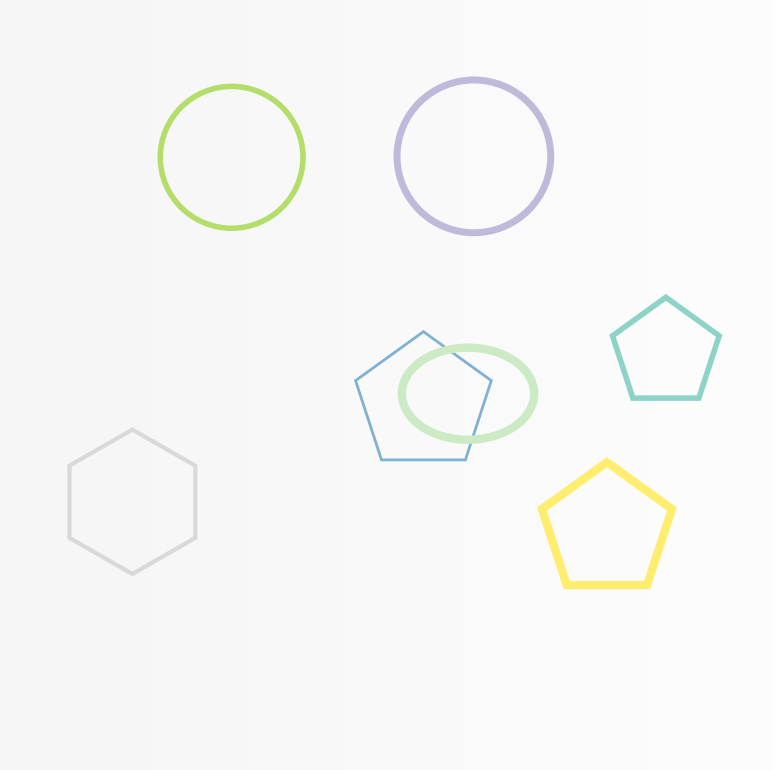[{"shape": "pentagon", "thickness": 2, "radius": 0.36, "center": [0.859, 0.542]}, {"shape": "circle", "thickness": 2.5, "radius": 0.5, "center": [0.611, 0.797]}, {"shape": "pentagon", "thickness": 1, "radius": 0.46, "center": [0.546, 0.477]}, {"shape": "circle", "thickness": 2, "radius": 0.46, "center": [0.299, 0.796]}, {"shape": "hexagon", "thickness": 1.5, "radius": 0.47, "center": [0.171, 0.348]}, {"shape": "oval", "thickness": 3, "radius": 0.43, "center": [0.604, 0.489]}, {"shape": "pentagon", "thickness": 3, "radius": 0.44, "center": [0.783, 0.312]}]